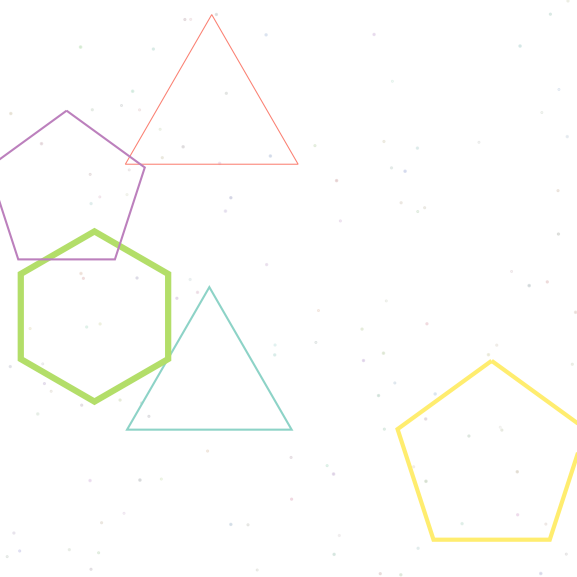[{"shape": "triangle", "thickness": 1, "radius": 0.82, "center": [0.363, 0.337]}, {"shape": "triangle", "thickness": 0.5, "radius": 0.86, "center": [0.367, 0.801]}, {"shape": "hexagon", "thickness": 3, "radius": 0.74, "center": [0.164, 0.451]}, {"shape": "pentagon", "thickness": 1, "radius": 0.71, "center": [0.115, 0.665]}, {"shape": "pentagon", "thickness": 2, "radius": 0.86, "center": [0.851, 0.203]}]